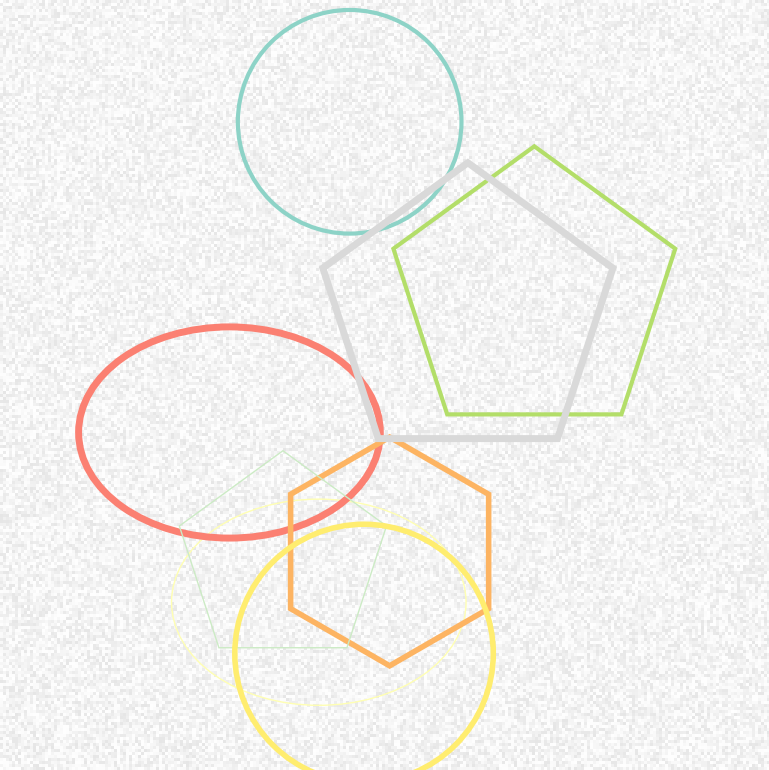[{"shape": "circle", "thickness": 1.5, "radius": 0.73, "center": [0.454, 0.842]}, {"shape": "oval", "thickness": 0.5, "radius": 0.96, "center": [0.414, 0.218]}, {"shape": "oval", "thickness": 2.5, "radius": 0.98, "center": [0.298, 0.438]}, {"shape": "hexagon", "thickness": 2, "radius": 0.74, "center": [0.506, 0.284]}, {"shape": "pentagon", "thickness": 1.5, "radius": 0.96, "center": [0.694, 0.618]}, {"shape": "pentagon", "thickness": 2.5, "radius": 0.99, "center": [0.608, 0.591]}, {"shape": "pentagon", "thickness": 0.5, "radius": 0.71, "center": [0.367, 0.273]}, {"shape": "circle", "thickness": 2, "radius": 0.84, "center": [0.473, 0.151]}]